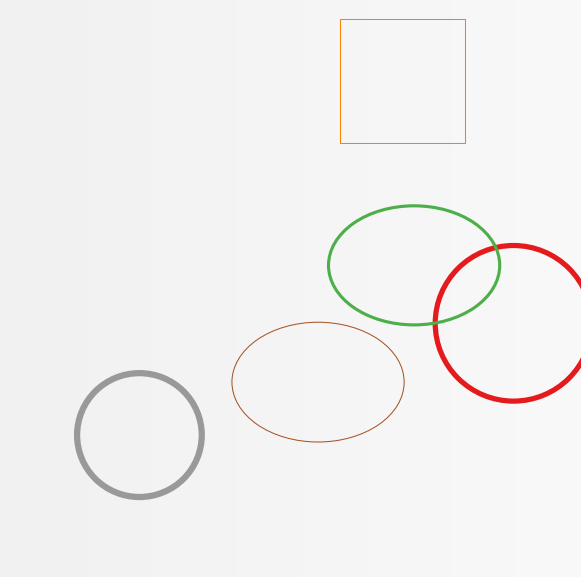[{"shape": "circle", "thickness": 2.5, "radius": 0.67, "center": [0.883, 0.439]}, {"shape": "oval", "thickness": 1.5, "radius": 0.74, "center": [0.712, 0.54]}, {"shape": "square", "thickness": 0.5, "radius": 0.54, "center": [0.692, 0.859]}, {"shape": "oval", "thickness": 0.5, "radius": 0.74, "center": [0.547, 0.337]}, {"shape": "circle", "thickness": 3, "radius": 0.54, "center": [0.24, 0.246]}]